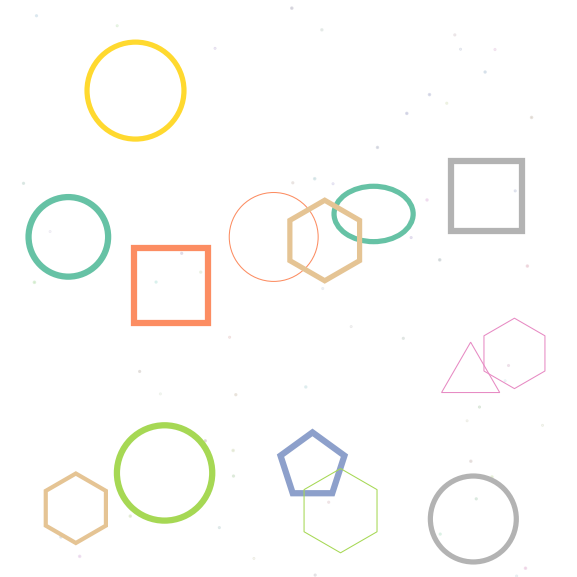[{"shape": "circle", "thickness": 3, "radius": 0.34, "center": [0.118, 0.589]}, {"shape": "oval", "thickness": 2.5, "radius": 0.34, "center": [0.647, 0.629]}, {"shape": "circle", "thickness": 0.5, "radius": 0.38, "center": [0.474, 0.589]}, {"shape": "square", "thickness": 3, "radius": 0.32, "center": [0.296, 0.505]}, {"shape": "pentagon", "thickness": 3, "radius": 0.29, "center": [0.541, 0.192]}, {"shape": "triangle", "thickness": 0.5, "radius": 0.29, "center": [0.815, 0.348]}, {"shape": "hexagon", "thickness": 0.5, "radius": 0.3, "center": [0.891, 0.387]}, {"shape": "hexagon", "thickness": 0.5, "radius": 0.36, "center": [0.59, 0.115]}, {"shape": "circle", "thickness": 3, "radius": 0.41, "center": [0.285, 0.18]}, {"shape": "circle", "thickness": 2.5, "radius": 0.42, "center": [0.235, 0.842]}, {"shape": "hexagon", "thickness": 2, "radius": 0.3, "center": [0.131, 0.119]}, {"shape": "hexagon", "thickness": 2.5, "radius": 0.35, "center": [0.562, 0.583]}, {"shape": "square", "thickness": 3, "radius": 0.3, "center": [0.842, 0.66]}, {"shape": "circle", "thickness": 2.5, "radius": 0.37, "center": [0.82, 0.1]}]